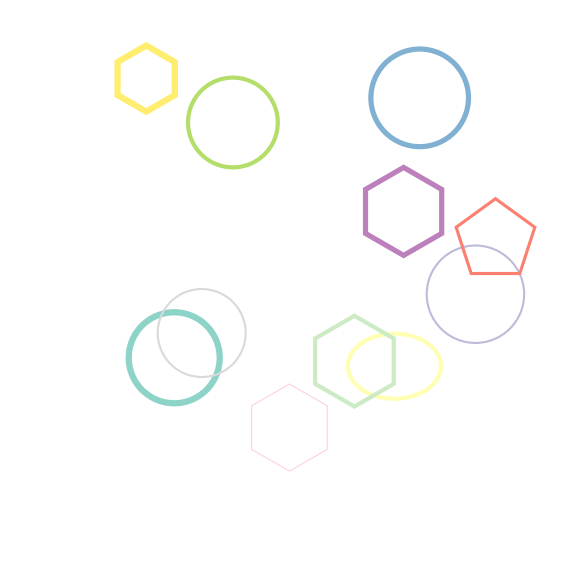[{"shape": "circle", "thickness": 3, "radius": 0.39, "center": [0.302, 0.38]}, {"shape": "oval", "thickness": 2, "radius": 0.4, "center": [0.683, 0.365]}, {"shape": "circle", "thickness": 1, "radius": 0.42, "center": [0.823, 0.49]}, {"shape": "pentagon", "thickness": 1.5, "radius": 0.36, "center": [0.858, 0.583]}, {"shape": "circle", "thickness": 2.5, "radius": 0.42, "center": [0.727, 0.83]}, {"shape": "circle", "thickness": 2, "radius": 0.39, "center": [0.403, 0.787]}, {"shape": "hexagon", "thickness": 0.5, "radius": 0.38, "center": [0.501, 0.259]}, {"shape": "circle", "thickness": 1, "radius": 0.38, "center": [0.349, 0.423]}, {"shape": "hexagon", "thickness": 2.5, "radius": 0.38, "center": [0.699, 0.633]}, {"shape": "hexagon", "thickness": 2, "radius": 0.39, "center": [0.614, 0.374]}, {"shape": "hexagon", "thickness": 3, "radius": 0.29, "center": [0.253, 0.863]}]